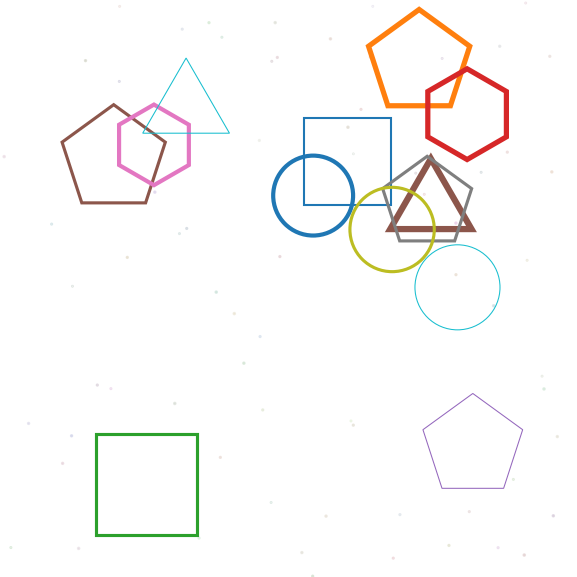[{"shape": "circle", "thickness": 2, "radius": 0.35, "center": [0.542, 0.66]}, {"shape": "square", "thickness": 1, "radius": 0.38, "center": [0.602, 0.72]}, {"shape": "pentagon", "thickness": 2.5, "radius": 0.46, "center": [0.726, 0.891]}, {"shape": "square", "thickness": 1.5, "radius": 0.44, "center": [0.254, 0.161]}, {"shape": "hexagon", "thickness": 2.5, "radius": 0.39, "center": [0.809, 0.801]}, {"shape": "pentagon", "thickness": 0.5, "radius": 0.45, "center": [0.819, 0.227]}, {"shape": "pentagon", "thickness": 1.5, "radius": 0.47, "center": [0.197, 0.724]}, {"shape": "triangle", "thickness": 3, "radius": 0.41, "center": [0.746, 0.643]}, {"shape": "hexagon", "thickness": 2, "radius": 0.35, "center": [0.267, 0.748]}, {"shape": "pentagon", "thickness": 1.5, "radius": 0.4, "center": [0.74, 0.648]}, {"shape": "circle", "thickness": 1.5, "radius": 0.37, "center": [0.679, 0.602]}, {"shape": "triangle", "thickness": 0.5, "radius": 0.43, "center": [0.322, 0.812]}, {"shape": "circle", "thickness": 0.5, "radius": 0.37, "center": [0.792, 0.502]}]